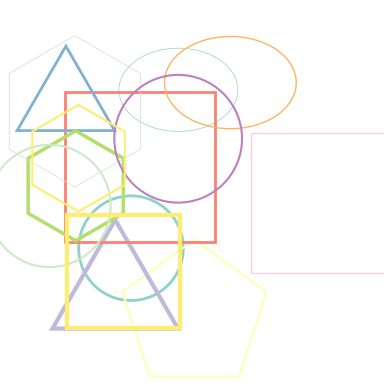[{"shape": "circle", "thickness": 2, "radius": 0.68, "center": [0.34, 0.355]}, {"shape": "oval", "thickness": 0.5, "radius": 0.77, "center": [0.463, 0.767]}, {"shape": "pentagon", "thickness": 1.5, "radius": 0.98, "center": [0.505, 0.181]}, {"shape": "triangle", "thickness": 3, "radius": 0.94, "center": [0.299, 0.241]}, {"shape": "square", "thickness": 2, "radius": 0.97, "center": [0.364, 0.567]}, {"shape": "triangle", "thickness": 2, "radius": 0.73, "center": [0.171, 0.734]}, {"shape": "oval", "thickness": 1, "radius": 0.86, "center": [0.598, 0.785]}, {"shape": "hexagon", "thickness": 2.5, "radius": 0.71, "center": [0.197, 0.517]}, {"shape": "square", "thickness": 1, "radius": 0.91, "center": [0.833, 0.473]}, {"shape": "hexagon", "thickness": 0.5, "radius": 0.98, "center": [0.194, 0.711]}, {"shape": "circle", "thickness": 1.5, "radius": 0.83, "center": [0.463, 0.64]}, {"shape": "circle", "thickness": 1.5, "radius": 0.79, "center": [0.129, 0.465]}, {"shape": "square", "thickness": 3, "radius": 0.73, "center": [0.321, 0.295]}, {"shape": "hexagon", "thickness": 1.5, "radius": 0.69, "center": [0.204, 0.589]}]